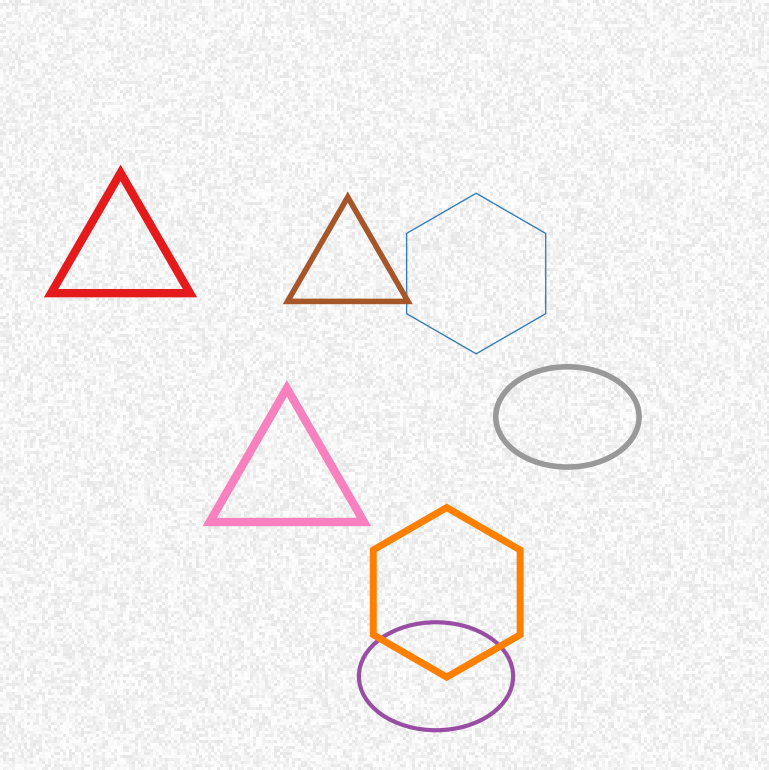[{"shape": "triangle", "thickness": 3, "radius": 0.52, "center": [0.157, 0.671]}, {"shape": "hexagon", "thickness": 0.5, "radius": 0.52, "center": [0.618, 0.645]}, {"shape": "oval", "thickness": 1.5, "radius": 0.5, "center": [0.566, 0.122]}, {"shape": "hexagon", "thickness": 2.5, "radius": 0.55, "center": [0.58, 0.231]}, {"shape": "triangle", "thickness": 2, "radius": 0.45, "center": [0.452, 0.654]}, {"shape": "triangle", "thickness": 3, "radius": 0.58, "center": [0.373, 0.38]}, {"shape": "oval", "thickness": 2, "radius": 0.47, "center": [0.737, 0.459]}]